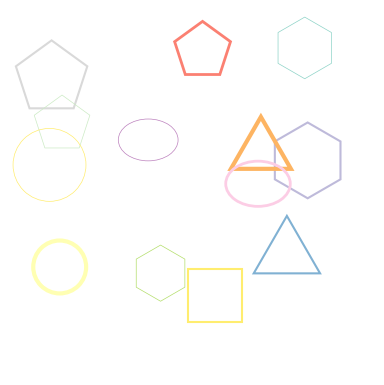[{"shape": "hexagon", "thickness": 0.5, "radius": 0.4, "center": [0.792, 0.876]}, {"shape": "circle", "thickness": 3, "radius": 0.34, "center": [0.155, 0.307]}, {"shape": "hexagon", "thickness": 1.5, "radius": 0.49, "center": [0.799, 0.583]}, {"shape": "pentagon", "thickness": 2, "radius": 0.38, "center": [0.526, 0.868]}, {"shape": "triangle", "thickness": 1.5, "radius": 0.5, "center": [0.745, 0.34]}, {"shape": "triangle", "thickness": 3, "radius": 0.45, "center": [0.678, 0.606]}, {"shape": "hexagon", "thickness": 0.5, "radius": 0.36, "center": [0.417, 0.291]}, {"shape": "oval", "thickness": 2, "radius": 0.42, "center": [0.67, 0.523]}, {"shape": "pentagon", "thickness": 1.5, "radius": 0.49, "center": [0.134, 0.798]}, {"shape": "oval", "thickness": 0.5, "radius": 0.39, "center": [0.385, 0.637]}, {"shape": "pentagon", "thickness": 0.5, "radius": 0.38, "center": [0.161, 0.677]}, {"shape": "square", "thickness": 1.5, "radius": 0.35, "center": [0.559, 0.233]}, {"shape": "circle", "thickness": 0.5, "radius": 0.47, "center": [0.129, 0.572]}]